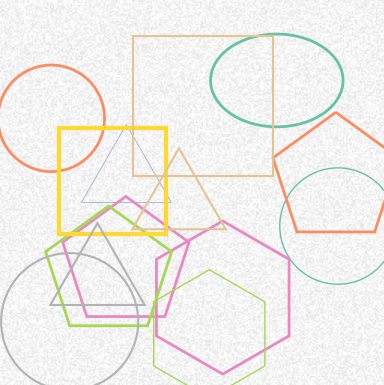[{"shape": "circle", "thickness": 1, "radius": 0.76, "center": [0.878, 0.413]}, {"shape": "oval", "thickness": 2, "radius": 0.86, "center": [0.719, 0.791]}, {"shape": "pentagon", "thickness": 2, "radius": 0.86, "center": [0.872, 0.537]}, {"shape": "circle", "thickness": 2, "radius": 0.69, "center": [0.133, 0.693]}, {"shape": "triangle", "thickness": 0.5, "radius": 0.67, "center": [0.328, 0.542]}, {"shape": "hexagon", "thickness": 2, "radius": 0.99, "center": [0.579, 0.227]}, {"shape": "pentagon", "thickness": 2, "radius": 0.86, "center": [0.327, 0.317]}, {"shape": "hexagon", "thickness": 1, "radius": 0.83, "center": [0.544, 0.133]}, {"shape": "pentagon", "thickness": 2, "radius": 0.86, "center": [0.282, 0.293]}, {"shape": "square", "thickness": 3, "radius": 0.69, "center": [0.292, 0.53]}, {"shape": "triangle", "thickness": 1.5, "radius": 0.7, "center": [0.465, 0.475]}, {"shape": "square", "thickness": 1.5, "radius": 0.91, "center": [0.528, 0.724]}, {"shape": "circle", "thickness": 1.5, "radius": 0.89, "center": [0.181, 0.165]}, {"shape": "triangle", "thickness": 1.5, "radius": 0.71, "center": [0.253, 0.279]}]